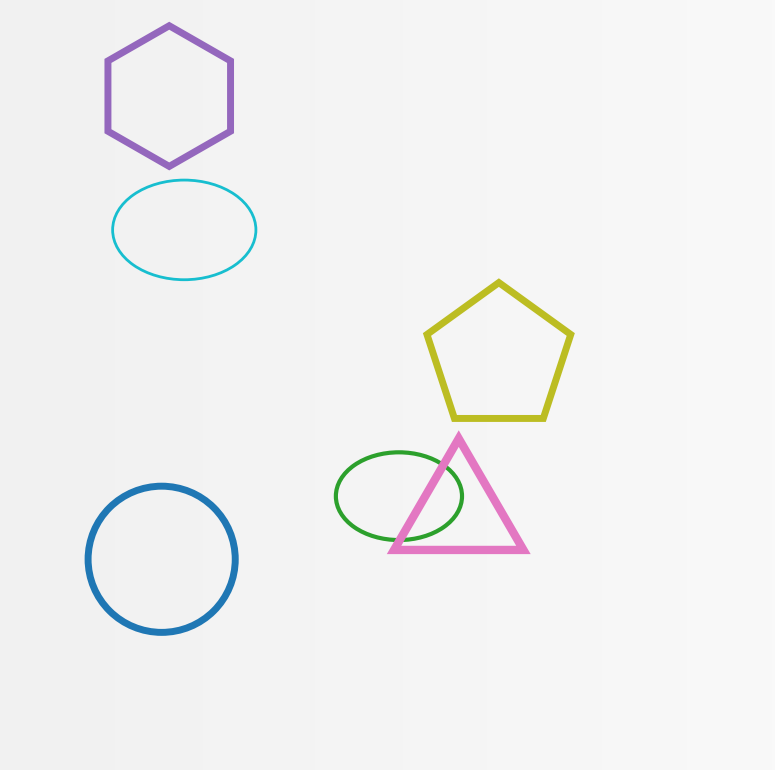[{"shape": "circle", "thickness": 2.5, "radius": 0.47, "center": [0.209, 0.274]}, {"shape": "oval", "thickness": 1.5, "radius": 0.41, "center": [0.515, 0.356]}, {"shape": "hexagon", "thickness": 2.5, "radius": 0.46, "center": [0.218, 0.875]}, {"shape": "triangle", "thickness": 3, "radius": 0.48, "center": [0.592, 0.334]}, {"shape": "pentagon", "thickness": 2.5, "radius": 0.49, "center": [0.644, 0.535]}, {"shape": "oval", "thickness": 1, "radius": 0.46, "center": [0.238, 0.701]}]